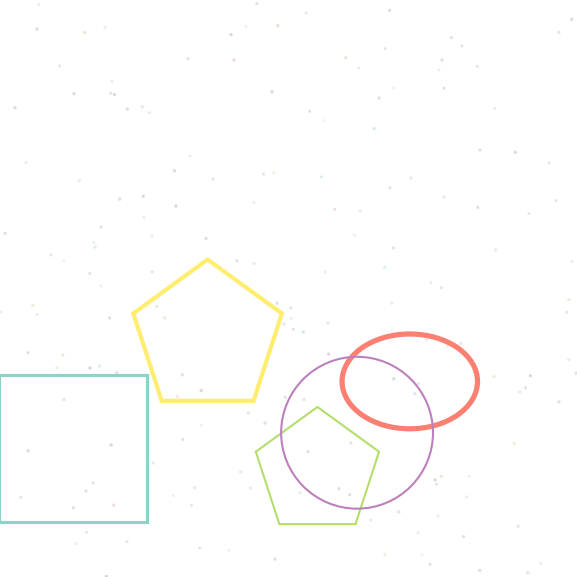[{"shape": "square", "thickness": 1.5, "radius": 0.64, "center": [0.126, 0.223]}, {"shape": "oval", "thickness": 2.5, "radius": 0.59, "center": [0.71, 0.339]}, {"shape": "pentagon", "thickness": 1, "radius": 0.56, "center": [0.55, 0.182]}, {"shape": "circle", "thickness": 1, "radius": 0.66, "center": [0.618, 0.25]}, {"shape": "pentagon", "thickness": 2, "radius": 0.68, "center": [0.36, 0.415]}]